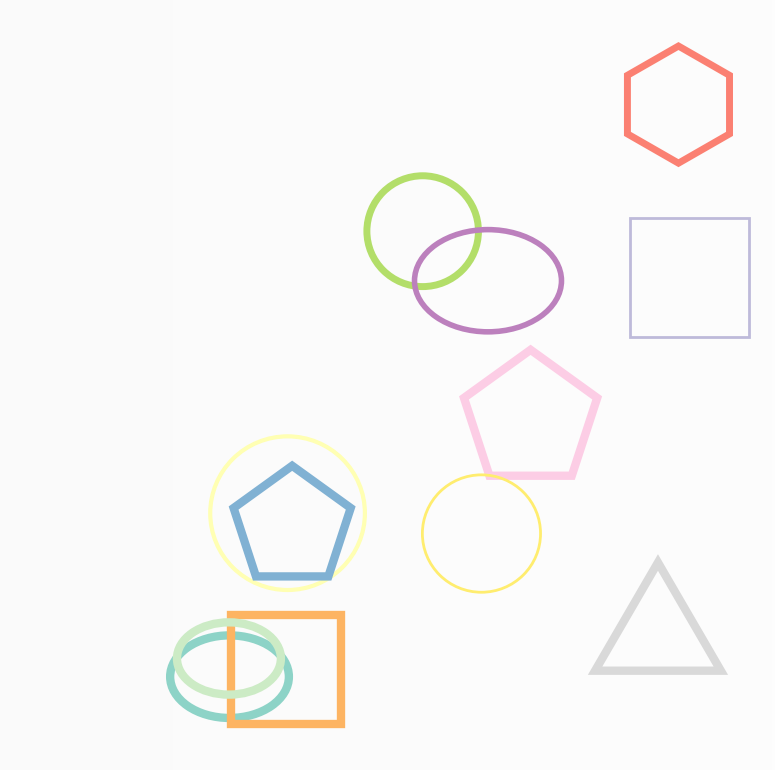[{"shape": "oval", "thickness": 3, "radius": 0.38, "center": [0.296, 0.121]}, {"shape": "circle", "thickness": 1.5, "radius": 0.5, "center": [0.371, 0.334]}, {"shape": "square", "thickness": 1, "radius": 0.39, "center": [0.89, 0.639]}, {"shape": "hexagon", "thickness": 2.5, "radius": 0.38, "center": [0.875, 0.864]}, {"shape": "pentagon", "thickness": 3, "radius": 0.4, "center": [0.377, 0.316]}, {"shape": "square", "thickness": 3, "radius": 0.35, "center": [0.369, 0.13]}, {"shape": "circle", "thickness": 2.5, "radius": 0.36, "center": [0.545, 0.7]}, {"shape": "pentagon", "thickness": 3, "radius": 0.45, "center": [0.685, 0.455]}, {"shape": "triangle", "thickness": 3, "radius": 0.47, "center": [0.849, 0.176]}, {"shape": "oval", "thickness": 2, "radius": 0.47, "center": [0.63, 0.635]}, {"shape": "oval", "thickness": 3, "radius": 0.34, "center": [0.295, 0.145]}, {"shape": "circle", "thickness": 1, "radius": 0.38, "center": [0.621, 0.307]}]